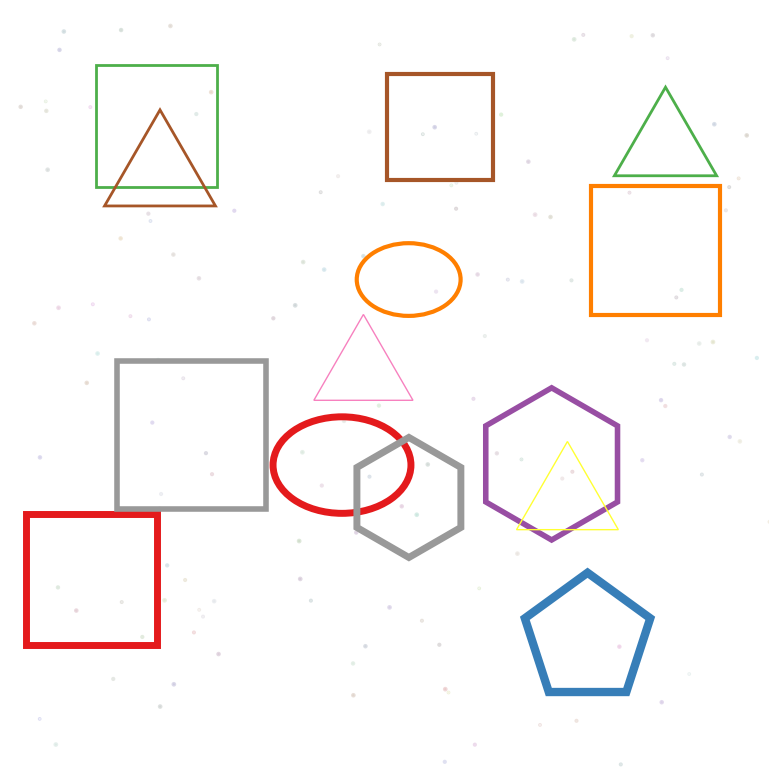[{"shape": "square", "thickness": 2.5, "radius": 0.43, "center": [0.119, 0.247]}, {"shape": "oval", "thickness": 2.5, "radius": 0.45, "center": [0.444, 0.396]}, {"shape": "pentagon", "thickness": 3, "radius": 0.43, "center": [0.763, 0.171]}, {"shape": "triangle", "thickness": 1, "radius": 0.38, "center": [0.864, 0.81]}, {"shape": "square", "thickness": 1, "radius": 0.39, "center": [0.203, 0.836]}, {"shape": "hexagon", "thickness": 2, "radius": 0.49, "center": [0.716, 0.398]}, {"shape": "oval", "thickness": 1.5, "radius": 0.34, "center": [0.531, 0.637]}, {"shape": "square", "thickness": 1.5, "radius": 0.42, "center": [0.851, 0.674]}, {"shape": "triangle", "thickness": 0.5, "radius": 0.38, "center": [0.737, 0.35]}, {"shape": "square", "thickness": 1.5, "radius": 0.34, "center": [0.571, 0.835]}, {"shape": "triangle", "thickness": 1, "radius": 0.42, "center": [0.208, 0.774]}, {"shape": "triangle", "thickness": 0.5, "radius": 0.37, "center": [0.472, 0.517]}, {"shape": "square", "thickness": 2, "radius": 0.48, "center": [0.249, 0.435]}, {"shape": "hexagon", "thickness": 2.5, "radius": 0.39, "center": [0.531, 0.354]}]